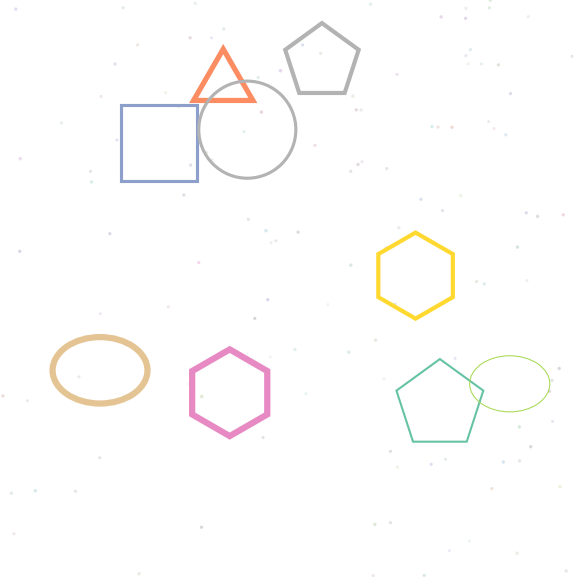[{"shape": "pentagon", "thickness": 1, "radius": 0.4, "center": [0.762, 0.298]}, {"shape": "triangle", "thickness": 2.5, "radius": 0.3, "center": [0.387, 0.855]}, {"shape": "square", "thickness": 1.5, "radius": 0.33, "center": [0.275, 0.752]}, {"shape": "hexagon", "thickness": 3, "radius": 0.38, "center": [0.398, 0.319]}, {"shape": "oval", "thickness": 0.5, "radius": 0.35, "center": [0.883, 0.335]}, {"shape": "hexagon", "thickness": 2, "radius": 0.37, "center": [0.72, 0.522]}, {"shape": "oval", "thickness": 3, "radius": 0.41, "center": [0.173, 0.358]}, {"shape": "circle", "thickness": 1.5, "radius": 0.42, "center": [0.428, 0.775]}, {"shape": "pentagon", "thickness": 2, "radius": 0.33, "center": [0.557, 0.892]}]